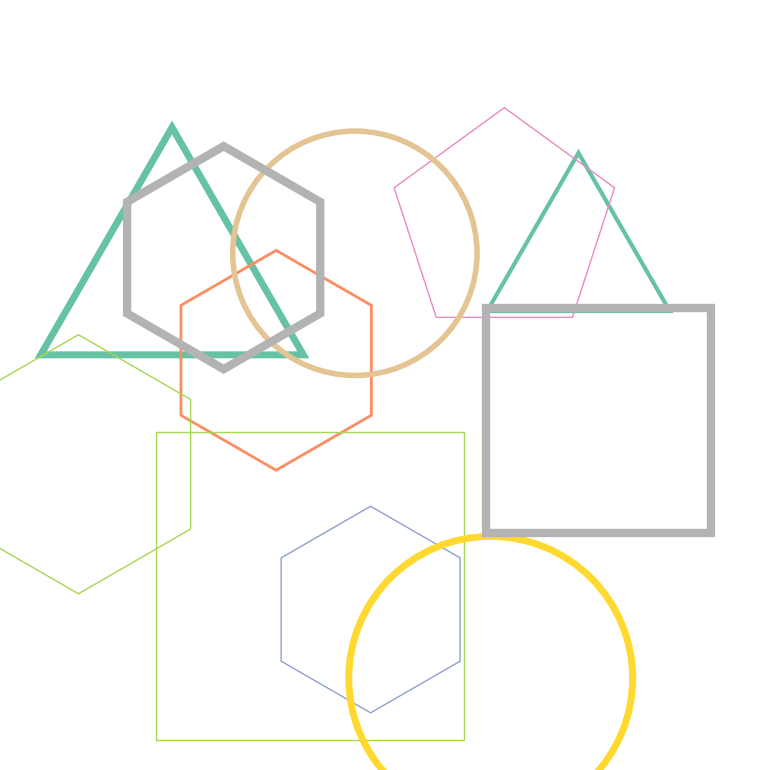[{"shape": "triangle", "thickness": 1.5, "radius": 0.68, "center": [0.751, 0.664]}, {"shape": "triangle", "thickness": 2.5, "radius": 0.98, "center": [0.223, 0.638]}, {"shape": "hexagon", "thickness": 1, "radius": 0.71, "center": [0.359, 0.532]}, {"shape": "hexagon", "thickness": 0.5, "radius": 0.67, "center": [0.481, 0.208]}, {"shape": "pentagon", "thickness": 0.5, "radius": 0.75, "center": [0.655, 0.71]}, {"shape": "square", "thickness": 0.5, "radius": 1.0, "center": [0.402, 0.239]}, {"shape": "hexagon", "thickness": 0.5, "radius": 0.84, "center": [0.102, 0.397]}, {"shape": "circle", "thickness": 2.5, "radius": 0.92, "center": [0.637, 0.119]}, {"shape": "circle", "thickness": 2, "radius": 0.79, "center": [0.461, 0.671]}, {"shape": "square", "thickness": 3, "radius": 0.73, "center": [0.777, 0.454]}, {"shape": "hexagon", "thickness": 3, "radius": 0.72, "center": [0.29, 0.665]}]